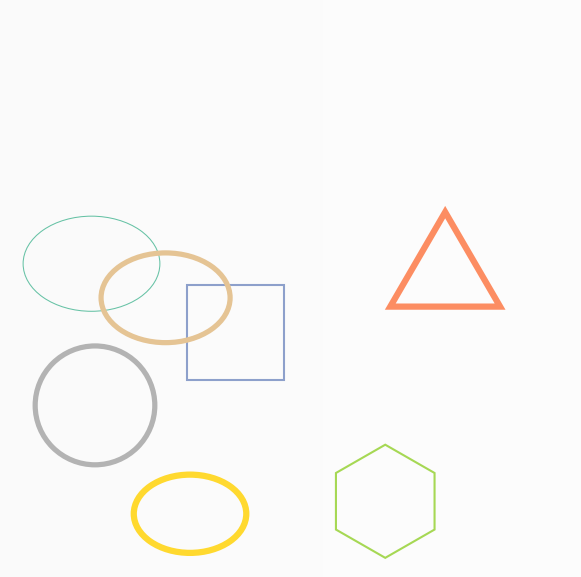[{"shape": "oval", "thickness": 0.5, "radius": 0.59, "center": [0.157, 0.542]}, {"shape": "triangle", "thickness": 3, "radius": 0.55, "center": [0.766, 0.523]}, {"shape": "square", "thickness": 1, "radius": 0.41, "center": [0.405, 0.424]}, {"shape": "hexagon", "thickness": 1, "radius": 0.49, "center": [0.663, 0.131]}, {"shape": "oval", "thickness": 3, "radius": 0.48, "center": [0.327, 0.11]}, {"shape": "oval", "thickness": 2.5, "radius": 0.55, "center": [0.285, 0.484]}, {"shape": "circle", "thickness": 2.5, "radius": 0.51, "center": [0.163, 0.297]}]